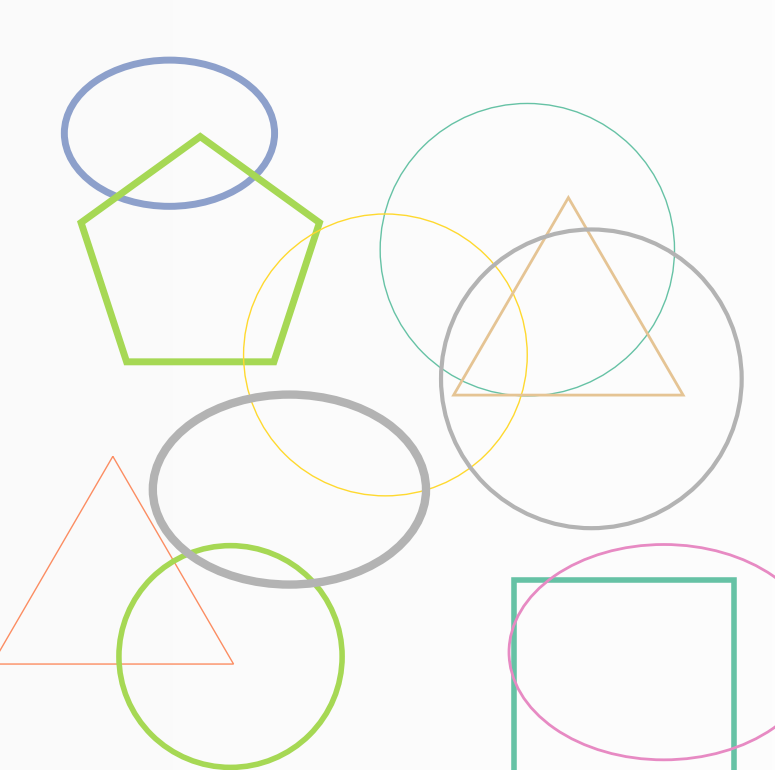[{"shape": "circle", "thickness": 0.5, "radius": 0.95, "center": [0.68, 0.676]}, {"shape": "square", "thickness": 2, "radius": 0.71, "center": [0.805, 0.105]}, {"shape": "triangle", "thickness": 0.5, "radius": 0.9, "center": [0.146, 0.228]}, {"shape": "oval", "thickness": 2.5, "radius": 0.68, "center": [0.219, 0.827]}, {"shape": "oval", "thickness": 1, "radius": 1.0, "center": [0.857, 0.153]}, {"shape": "circle", "thickness": 2, "radius": 0.72, "center": [0.297, 0.147]}, {"shape": "pentagon", "thickness": 2.5, "radius": 0.81, "center": [0.258, 0.661]}, {"shape": "circle", "thickness": 0.5, "radius": 0.92, "center": [0.497, 0.539]}, {"shape": "triangle", "thickness": 1, "radius": 0.85, "center": [0.733, 0.572]}, {"shape": "circle", "thickness": 1.5, "radius": 0.97, "center": [0.763, 0.508]}, {"shape": "oval", "thickness": 3, "radius": 0.88, "center": [0.373, 0.364]}]